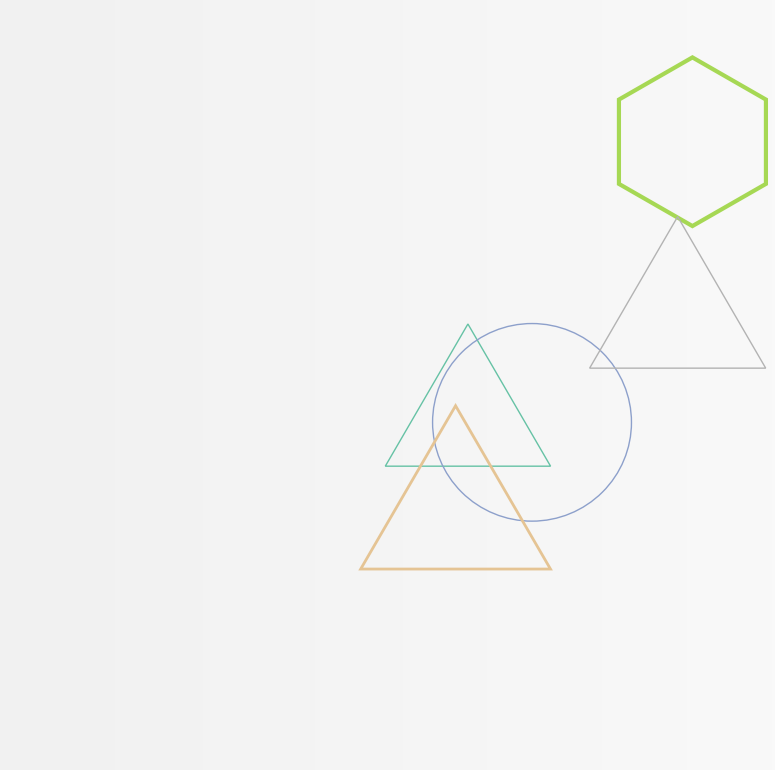[{"shape": "triangle", "thickness": 0.5, "radius": 0.62, "center": [0.604, 0.456]}, {"shape": "circle", "thickness": 0.5, "radius": 0.64, "center": [0.686, 0.452]}, {"shape": "hexagon", "thickness": 1.5, "radius": 0.55, "center": [0.893, 0.816]}, {"shape": "triangle", "thickness": 1, "radius": 0.71, "center": [0.588, 0.332]}, {"shape": "triangle", "thickness": 0.5, "radius": 0.66, "center": [0.874, 0.587]}]